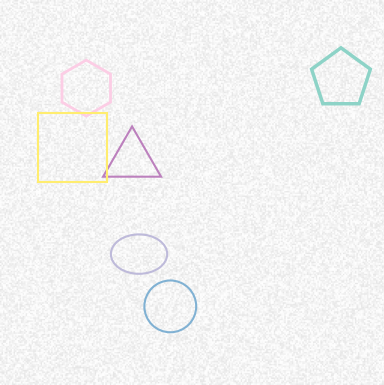[{"shape": "pentagon", "thickness": 2.5, "radius": 0.4, "center": [0.886, 0.795]}, {"shape": "oval", "thickness": 1.5, "radius": 0.37, "center": [0.361, 0.34]}, {"shape": "circle", "thickness": 1.5, "radius": 0.34, "center": [0.442, 0.204]}, {"shape": "hexagon", "thickness": 2, "radius": 0.36, "center": [0.224, 0.771]}, {"shape": "triangle", "thickness": 1.5, "radius": 0.43, "center": [0.343, 0.585]}, {"shape": "square", "thickness": 1.5, "radius": 0.45, "center": [0.188, 0.616]}]